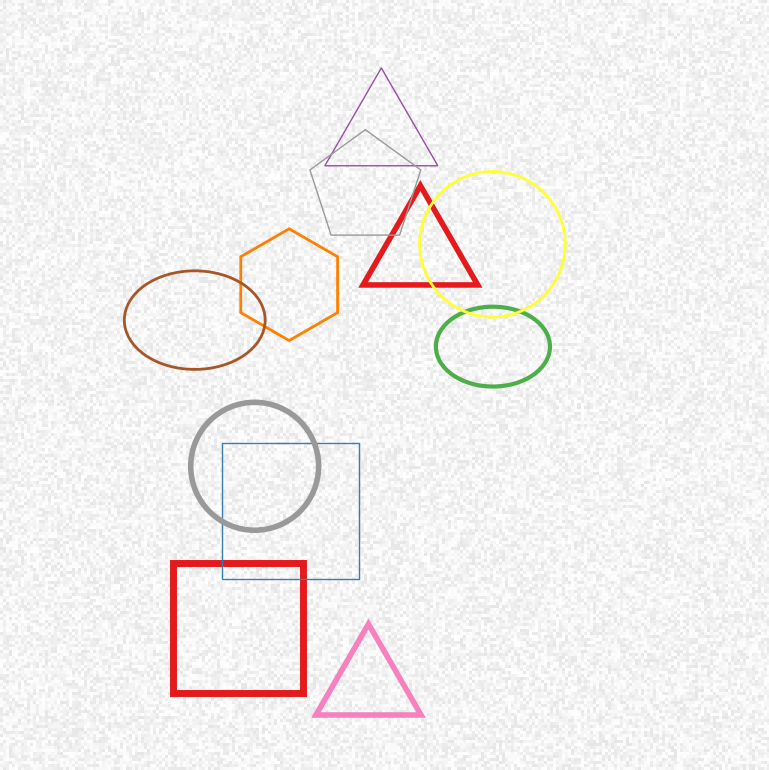[{"shape": "square", "thickness": 2.5, "radius": 0.42, "center": [0.309, 0.184]}, {"shape": "triangle", "thickness": 2, "radius": 0.43, "center": [0.546, 0.673]}, {"shape": "square", "thickness": 0.5, "radius": 0.44, "center": [0.377, 0.336]}, {"shape": "oval", "thickness": 1.5, "radius": 0.37, "center": [0.64, 0.55]}, {"shape": "triangle", "thickness": 0.5, "radius": 0.42, "center": [0.495, 0.827]}, {"shape": "hexagon", "thickness": 1, "radius": 0.36, "center": [0.376, 0.63]}, {"shape": "circle", "thickness": 1, "radius": 0.47, "center": [0.64, 0.683]}, {"shape": "oval", "thickness": 1, "radius": 0.46, "center": [0.253, 0.584]}, {"shape": "triangle", "thickness": 2, "radius": 0.39, "center": [0.479, 0.111]}, {"shape": "pentagon", "thickness": 0.5, "radius": 0.38, "center": [0.474, 0.756]}, {"shape": "circle", "thickness": 2, "radius": 0.42, "center": [0.331, 0.394]}]